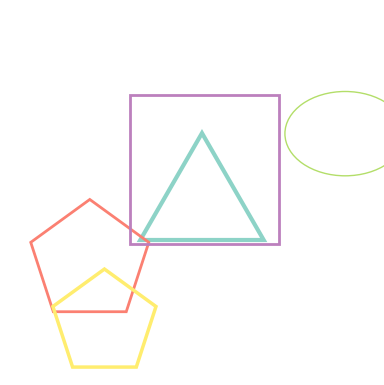[{"shape": "triangle", "thickness": 3, "radius": 0.93, "center": [0.525, 0.469]}, {"shape": "pentagon", "thickness": 2, "radius": 0.81, "center": [0.233, 0.321]}, {"shape": "oval", "thickness": 1, "radius": 0.78, "center": [0.896, 0.653]}, {"shape": "square", "thickness": 2, "radius": 0.97, "center": [0.532, 0.56]}, {"shape": "pentagon", "thickness": 2.5, "radius": 0.7, "center": [0.271, 0.16]}]